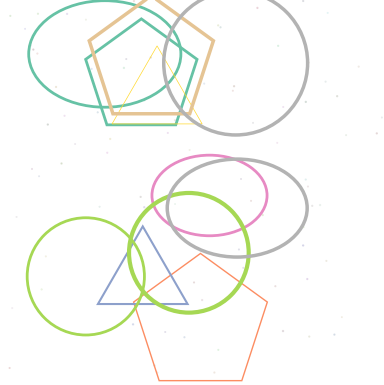[{"shape": "oval", "thickness": 2, "radius": 0.99, "center": [0.272, 0.86]}, {"shape": "pentagon", "thickness": 2, "radius": 0.76, "center": [0.367, 0.799]}, {"shape": "pentagon", "thickness": 1, "radius": 0.91, "center": [0.521, 0.159]}, {"shape": "triangle", "thickness": 1.5, "radius": 0.67, "center": [0.371, 0.278]}, {"shape": "oval", "thickness": 2, "radius": 0.75, "center": [0.544, 0.492]}, {"shape": "circle", "thickness": 2, "radius": 0.76, "center": [0.223, 0.282]}, {"shape": "circle", "thickness": 3, "radius": 0.78, "center": [0.491, 0.343]}, {"shape": "triangle", "thickness": 0.5, "radius": 0.68, "center": [0.408, 0.746]}, {"shape": "pentagon", "thickness": 2.5, "radius": 0.85, "center": [0.393, 0.842]}, {"shape": "circle", "thickness": 2.5, "radius": 0.93, "center": [0.612, 0.836]}, {"shape": "oval", "thickness": 2.5, "radius": 0.91, "center": [0.616, 0.46]}]